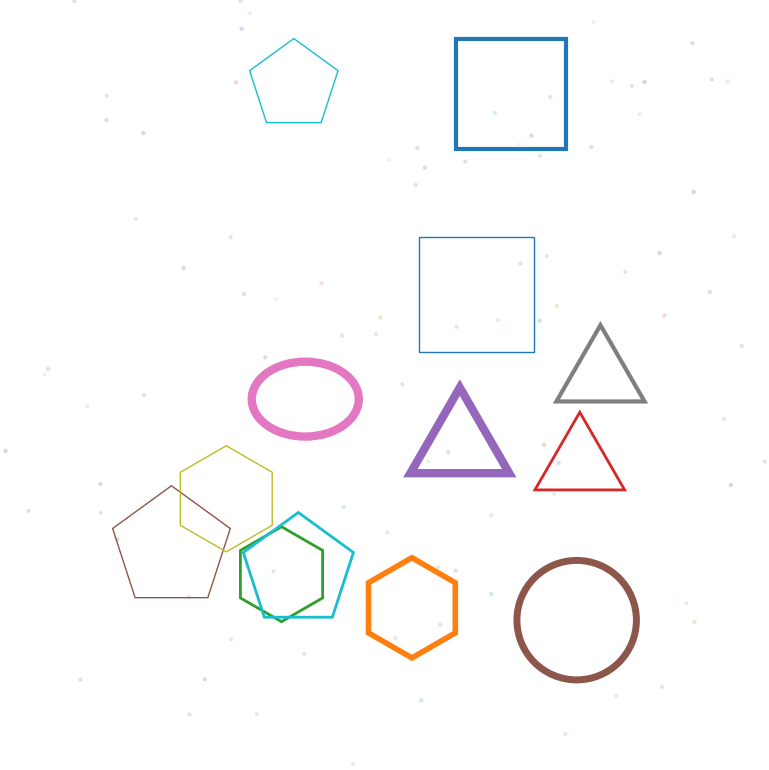[{"shape": "square", "thickness": 1.5, "radius": 0.36, "center": [0.664, 0.878]}, {"shape": "square", "thickness": 0.5, "radius": 0.38, "center": [0.619, 0.617]}, {"shape": "hexagon", "thickness": 2, "radius": 0.33, "center": [0.535, 0.211]}, {"shape": "hexagon", "thickness": 1, "radius": 0.31, "center": [0.366, 0.254]}, {"shape": "triangle", "thickness": 1, "radius": 0.34, "center": [0.753, 0.397]}, {"shape": "triangle", "thickness": 3, "radius": 0.37, "center": [0.597, 0.423]}, {"shape": "pentagon", "thickness": 0.5, "radius": 0.4, "center": [0.223, 0.289]}, {"shape": "circle", "thickness": 2.5, "radius": 0.39, "center": [0.749, 0.195]}, {"shape": "oval", "thickness": 3, "radius": 0.35, "center": [0.396, 0.482]}, {"shape": "triangle", "thickness": 1.5, "radius": 0.33, "center": [0.78, 0.512]}, {"shape": "hexagon", "thickness": 0.5, "radius": 0.34, "center": [0.294, 0.352]}, {"shape": "pentagon", "thickness": 0.5, "radius": 0.3, "center": [0.382, 0.89]}, {"shape": "pentagon", "thickness": 1, "radius": 0.38, "center": [0.387, 0.259]}]